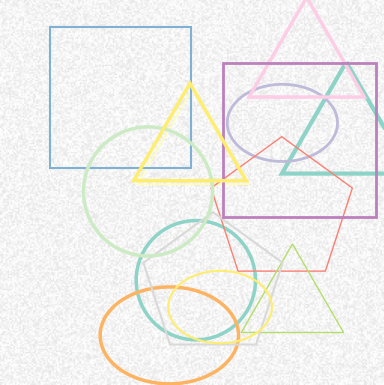[{"shape": "circle", "thickness": 2.5, "radius": 0.77, "center": [0.509, 0.272]}, {"shape": "triangle", "thickness": 3, "radius": 0.97, "center": [0.899, 0.646]}, {"shape": "triangle", "thickness": 1, "radius": 0.84, "center": [0.502, 0.605]}, {"shape": "oval", "thickness": 2, "radius": 0.72, "center": [0.733, 0.681]}, {"shape": "pentagon", "thickness": 1, "radius": 0.97, "center": [0.732, 0.452]}, {"shape": "square", "thickness": 1.5, "radius": 0.91, "center": [0.312, 0.746]}, {"shape": "oval", "thickness": 2.5, "radius": 0.9, "center": [0.44, 0.129]}, {"shape": "triangle", "thickness": 1, "radius": 0.77, "center": [0.76, 0.213]}, {"shape": "triangle", "thickness": 2.5, "radius": 0.86, "center": [0.797, 0.834]}, {"shape": "pentagon", "thickness": 1.5, "radius": 0.95, "center": [0.553, 0.259]}, {"shape": "square", "thickness": 2, "radius": 1.0, "center": [0.779, 0.636]}, {"shape": "circle", "thickness": 2.5, "radius": 0.84, "center": [0.384, 0.503]}, {"shape": "oval", "thickness": 1.5, "radius": 0.67, "center": [0.572, 0.202]}, {"shape": "triangle", "thickness": 2.5, "radius": 0.84, "center": [0.493, 0.615]}]